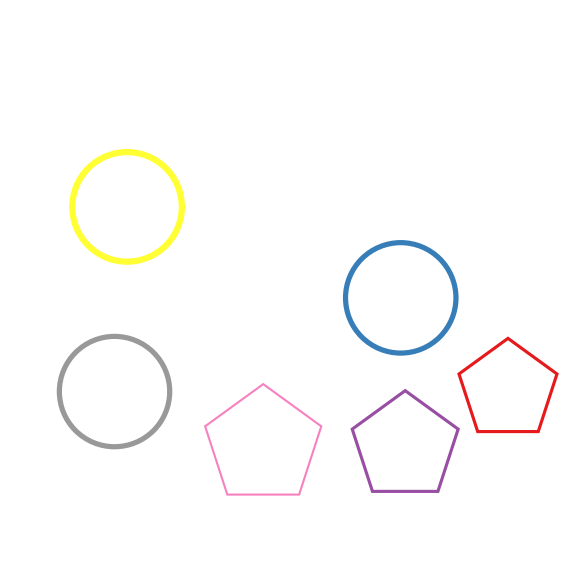[{"shape": "pentagon", "thickness": 1.5, "radius": 0.45, "center": [0.88, 0.324]}, {"shape": "circle", "thickness": 2.5, "radius": 0.48, "center": [0.694, 0.483]}, {"shape": "pentagon", "thickness": 1.5, "radius": 0.48, "center": [0.702, 0.226]}, {"shape": "circle", "thickness": 3, "radius": 0.47, "center": [0.22, 0.641]}, {"shape": "pentagon", "thickness": 1, "radius": 0.53, "center": [0.456, 0.228]}, {"shape": "circle", "thickness": 2.5, "radius": 0.48, "center": [0.198, 0.321]}]